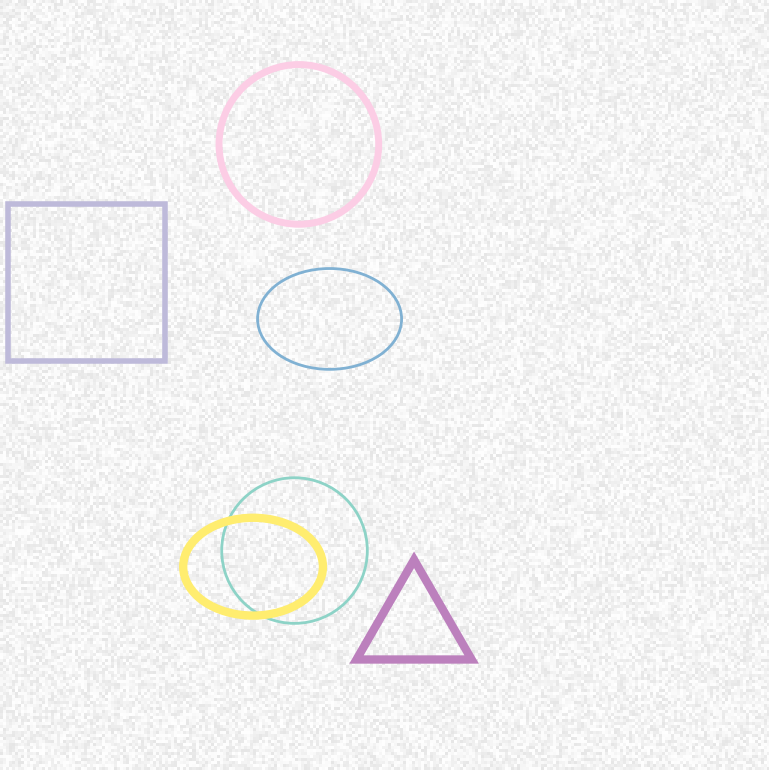[{"shape": "circle", "thickness": 1, "radius": 0.47, "center": [0.382, 0.285]}, {"shape": "square", "thickness": 2, "radius": 0.51, "center": [0.113, 0.633]}, {"shape": "oval", "thickness": 1, "radius": 0.47, "center": [0.428, 0.586]}, {"shape": "circle", "thickness": 2.5, "radius": 0.52, "center": [0.388, 0.812]}, {"shape": "triangle", "thickness": 3, "radius": 0.43, "center": [0.538, 0.187]}, {"shape": "oval", "thickness": 3, "radius": 0.45, "center": [0.329, 0.264]}]